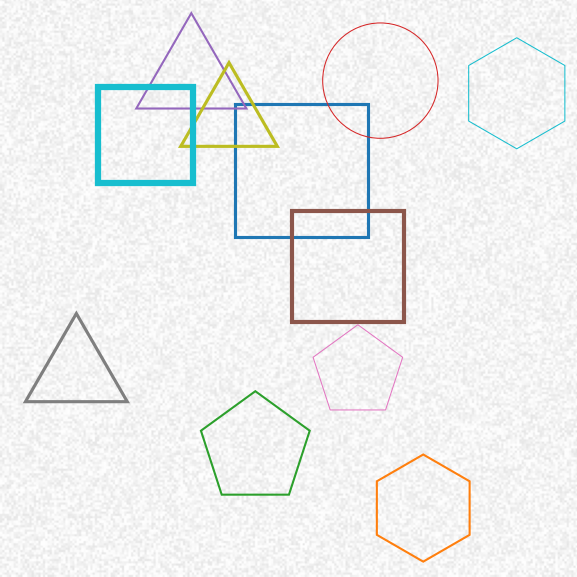[{"shape": "square", "thickness": 1.5, "radius": 0.57, "center": [0.522, 0.704]}, {"shape": "hexagon", "thickness": 1, "radius": 0.46, "center": [0.733, 0.119]}, {"shape": "pentagon", "thickness": 1, "radius": 0.5, "center": [0.442, 0.223]}, {"shape": "circle", "thickness": 0.5, "radius": 0.5, "center": [0.659, 0.86]}, {"shape": "triangle", "thickness": 1, "radius": 0.55, "center": [0.331, 0.866]}, {"shape": "square", "thickness": 2, "radius": 0.48, "center": [0.603, 0.538]}, {"shape": "pentagon", "thickness": 0.5, "radius": 0.41, "center": [0.62, 0.355]}, {"shape": "triangle", "thickness": 1.5, "radius": 0.51, "center": [0.132, 0.354]}, {"shape": "triangle", "thickness": 1.5, "radius": 0.48, "center": [0.397, 0.794]}, {"shape": "square", "thickness": 3, "radius": 0.41, "center": [0.251, 0.765]}, {"shape": "hexagon", "thickness": 0.5, "radius": 0.48, "center": [0.895, 0.838]}]